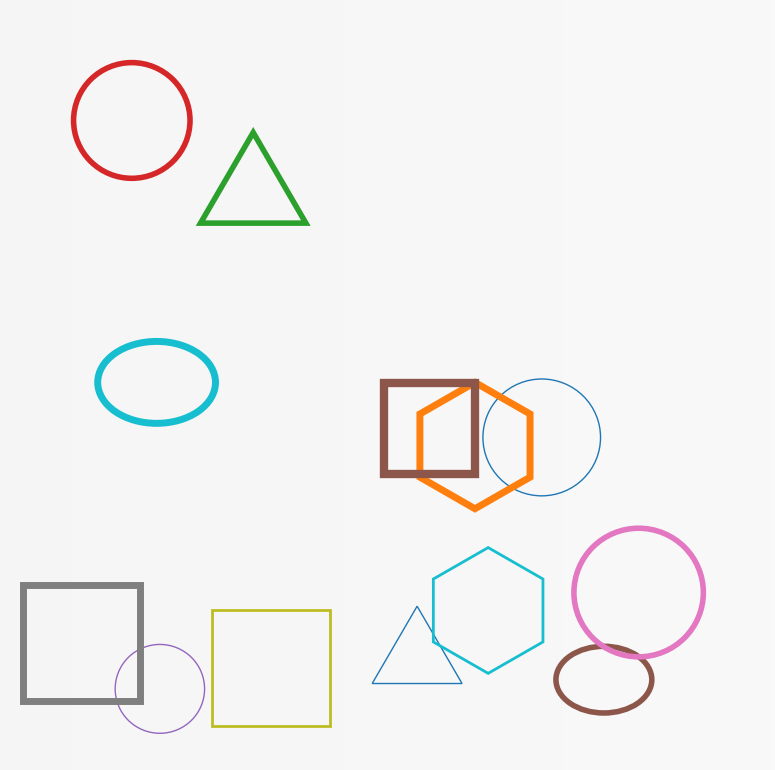[{"shape": "triangle", "thickness": 0.5, "radius": 0.33, "center": [0.538, 0.146]}, {"shape": "circle", "thickness": 0.5, "radius": 0.38, "center": [0.699, 0.432]}, {"shape": "hexagon", "thickness": 2.5, "radius": 0.41, "center": [0.613, 0.421]}, {"shape": "triangle", "thickness": 2, "radius": 0.39, "center": [0.327, 0.749]}, {"shape": "circle", "thickness": 2, "radius": 0.38, "center": [0.17, 0.844]}, {"shape": "circle", "thickness": 0.5, "radius": 0.29, "center": [0.206, 0.105]}, {"shape": "square", "thickness": 3, "radius": 0.3, "center": [0.554, 0.444]}, {"shape": "oval", "thickness": 2, "radius": 0.31, "center": [0.779, 0.117]}, {"shape": "circle", "thickness": 2, "radius": 0.42, "center": [0.824, 0.23]}, {"shape": "square", "thickness": 2.5, "radius": 0.38, "center": [0.106, 0.165]}, {"shape": "square", "thickness": 1, "radius": 0.38, "center": [0.349, 0.132]}, {"shape": "hexagon", "thickness": 1, "radius": 0.41, "center": [0.63, 0.207]}, {"shape": "oval", "thickness": 2.5, "radius": 0.38, "center": [0.202, 0.503]}]